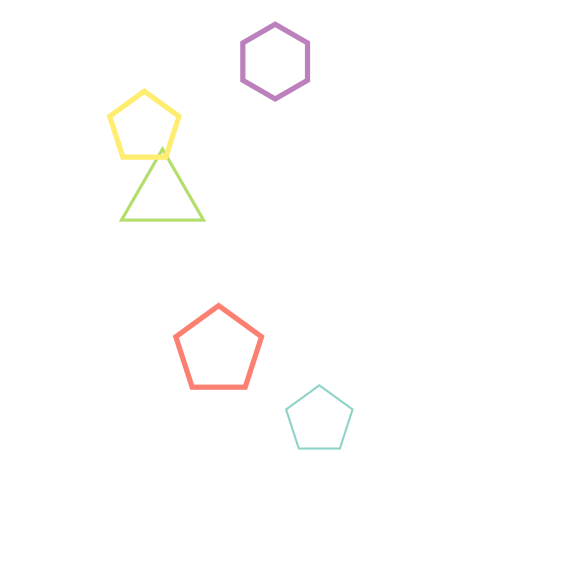[{"shape": "pentagon", "thickness": 1, "radius": 0.3, "center": [0.553, 0.271]}, {"shape": "pentagon", "thickness": 2.5, "radius": 0.39, "center": [0.379, 0.392]}, {"shape": "triangle", "thickness": 1.5, "radius": 0.41, "center": [0.281, 0.659]}, {"shape": "hexagon", "thickness": 2.5, "radius": 0.32, "center": [0.476, 0.892]}, {"shape": "pentagon", "thickness": 2.5, "radius": 0.32, "center": [0.25, 0.778]}]